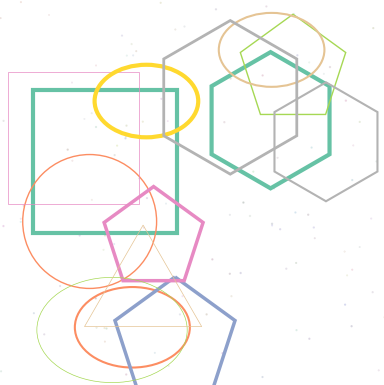[{"shape": "square", "thickness": 3, "radius": 0.93, "center": [0.273, 0.581]}, {"shape": "hexagon", "thickness": 3, "radius": 0.88, "center": [0.703, 0.688]}, {"shape": "circle", "thickness": 1, "radius": 0.87, "center": [0.233, 0.425]}, {"shape": "oval", "thickness": 1.5, "radius": 0.75, "center": [0.344, 0.15]}, {"shape": "pentagon", "thickness": 2.5, "radius": 0.82, "center": [0.455, 0.117]}, {"shape": "pentagon", "thickness": 2.5, "radius": 0.68, "center": [0.399, 0.38]}, {"shape": "square", "thickness": 0.5, "radius": 0.85, "center": [0.191, 0.641]}, {"shape": "oval", "thickness": 0.5, "radius": 0.98, "center": [0.291, 0.143]}, {"shape": "pentagon", "thickness": 1, "radius": 0.72, "center": [0.761, 0.819]}, {"shape": "oval", "thickness": 3, "radius": 0.67, "center": [0.38, 0.738]}, {"shape": "oval", "thickness": 1.5, "radius": 0.69, "center": [0.705, 0.87]}, {"shape": "triangle", "thickness": 0.5, "radius": 0.88, "center": [0.372, 0.24]}, {"shape": "hexagon", "thickness": 1.5, "radius": 0.77, "center": [0.847, 0.632]}, {"shape": "hexagon", "thickness": 2, "radius": 1.0, "center": [0.598, 0.747]}]